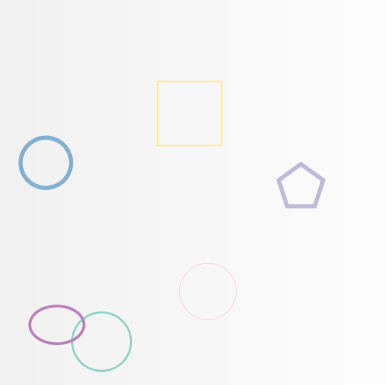[{"shape": "circle", "thickness": 1.5, "radius": 0.38, "center": [0.262, 0.113]}, {"shape": "pentagon", "thickness": 3, "radius": 0.3, "center": [0.777, 0.513]}, {"shape": "circle", "thickness": 3, "radius": 0.33, "center": [0.118, 0.577]}, {"shape": "circle", "thickness": 0.5, "radius": 0.37, "center": [0.537, 0.243]}, {"shape": "oval", "thickness": 2, "radius": 0.35, "center": [0.147, 0.156]}, {"shape": "square", "thickness": 1, "radius": 0.42, "center": [0.488, 0.707]}]